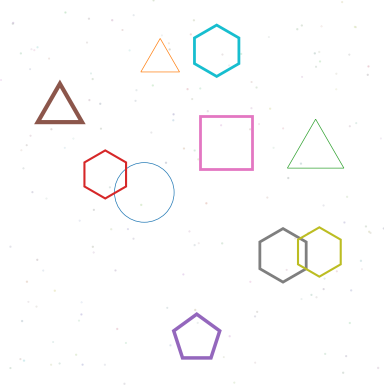[{"shape": "circle", "thickness": 0.5, "radius": 0.39, "center": [0.375, 0.5]}, {"shape": "triangle", "thickness": 0.5, "radius": 0.29, "center": [0.416, 0.842]}, {"shape": "triangle", "thickness": 0.5, "radius": 0.42, "center": [0.82, 0.606]}, {"shape": "hexagon", "thickness": 1.5, "radius": 0.31, "center": [0.273, 0.547]}, {"shape": "pentagon", "thickness": 2.5, "radius": 0.31, "center": [0.511, 0.121]}, {"shape": "triangle", "thickness": 3, "radius": 0.33, "center": [0.156, 0.716]}, {"shape": "square", "thickness": 2, "radius": 0.34, "center": [0.587, 0.629]}, {"shape": "hexagon", "thickness": 2, "radius": 0.35, "center": [0.735, 0.337]}, {"shape": "hexagon", "thickness": 1.5, "radius": 0.32, "center": [0.83, 0.345]}, {"shape": "hexagon", "thickness": 2, "radius": 0.33, "center": [0.563, 0.868]}]